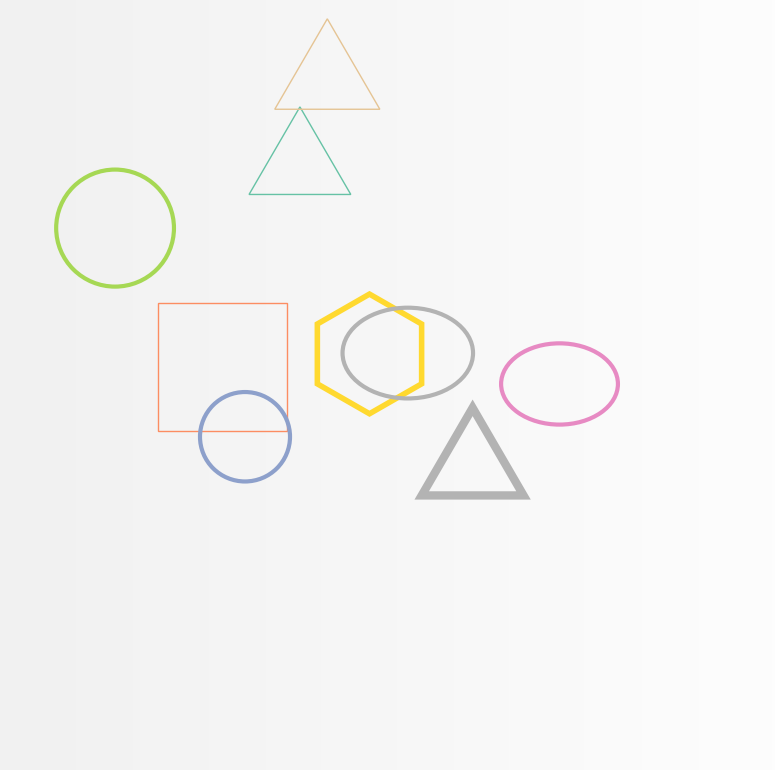[{"shape": "triangle", "thickness": 0.5, "radius": 0.38, "center": [0.387, 0.785]}, {"shape": "square", "thickness": 0.5, "radius": 0.42, "center": [0.287, 0.523]}, {"shape": "circle", "thickness": 1.5, "radius": 0.29, "center": [0.316, 0.433]}, {"shape": "oval", "thickness": 1.5, "radius": 0.38, "center": [0.722, 0.501]}, {"shape": "circle", "thickness": 1.5, "radius": 0.38, "center": [0.148, 0.704]}, {"shape": "hexagon", "thickness": 2, "radius": 0.39, "center": [0.477, 0.54]}, {"shape": "triangle", "thickness": 0.5, "radius": 0.39, "center": [0.422, 0.897]}, {"shape": "oval", "thickness": 1.5, "radius": 0.42, "center": [0.526, 0.541]}, {"shape": "triangle", "thickness": 3, "radius": 0.38, "center": [0.61, 0.395]}]